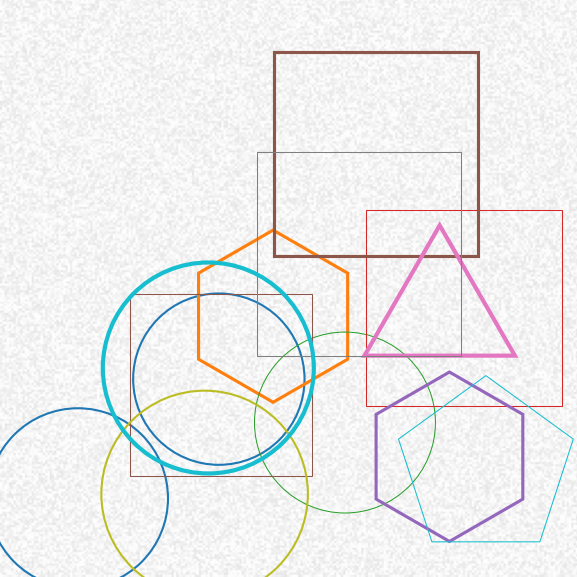[{"shape": "circle", "thickness": 1, "radius": 0.74, "center": [0.379, 0.343]}, {"shape": "circle", "thickness": 1, "radius": 0.78, "center": [0.135, 0.136]}, {"shape": "hexagon", "thickness": 1.5, "radius": 0.75, "center": [0.473, 0.452]}, {"shape": "circle", "thickness": 0.5, "radius": 0.78, "center": [0.597, 0.267]}, {"shape": "square", "thickness": 0.5, "radius": 0.85, "center": [0.803, 0.466]}, {"shape": "hexagon", "thickness": 1.5, "radius": 0.73, "center": [0.778, 0.208]}, {"shape": "square", "thickness": 1.5, "radius": 0.89, "center": [0.651, 0.733]}, {"shape": "square", "thickness": 0.5, "radius": 0.79, "center": [0.383, 0.332]}, {"shape": "triangle", "thickness": 2, "radius": 0.75, "center": [0.761, 0.458]}, {"shape": "square", "thickness": 0.5, "radius": 0.88, "center": [0.622, 0.559]}, {"shape": "circle", "thickness": 1, "radius": 0.89, "center": [0.354, 0.144]}, {"shape": "circle", "thickness": 2, "radius": 0.91, "center": [0.361, 0.362]}, {"shape": "pentagon", "thickness": 0.5, "radius": 0.8, "center": [0.841, 0.19]}]